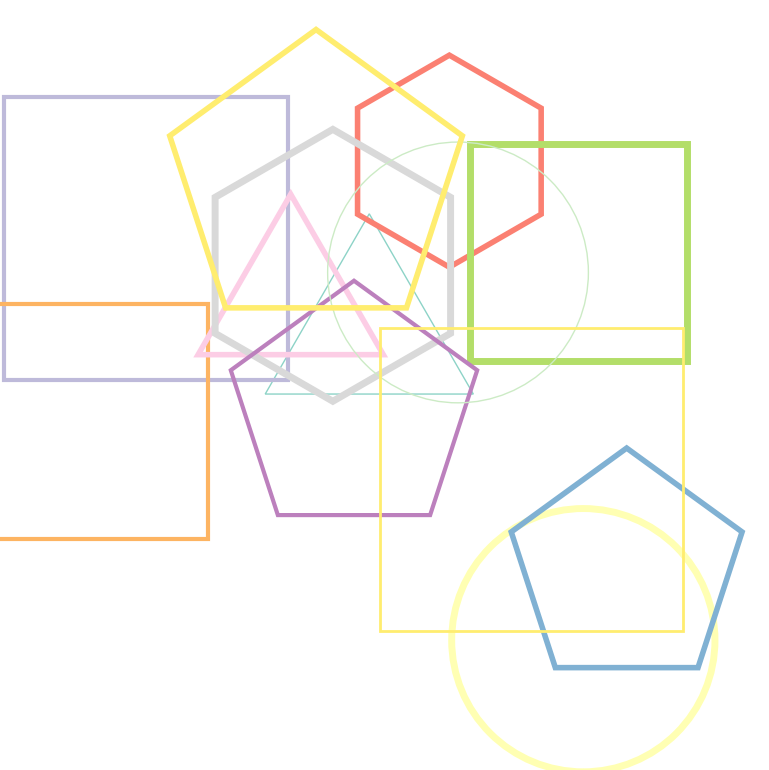[{"shape": "triangle", "thickness": 0.5, "radius": 0.78, "center": [0.48, 0.566]}, {"shape": "circle", "thickness": 2.5, "radius": 0.85, "center": [0.758, 0.169]}, {"shape": "square", "thickness": 1.5, "radius": 0.92, "center": [0.19, 0.69]}, {"shape": "hexagon", "thickness": 2, "radius": 0.69, "center": [0.584, 0.791]}, {"shape": "pentagon", "thickness": 2, "radius": 0.79, "center": [0.814, 0.26]}, {"shape": "square", "thickness": 1.5, "radius": 0.76, "center": [0.118, 0.452]}, {"shape": "square", "thickness": 2.5, "radius": 0.7, "center": [0.751, 0.672]}, {"shape": "triangle", "thickness": 2, "radius": 0.69, "center": [0.378, 0.609]}, {"shape": "hexagon", "thickness": 2.5, "radius": 0.88, "center": [0.432, 0.655]}, {"shape": "pentagon", "thickness": 1.5, "radius": 0.84, "center": [0.46, 0.467]}, {"shape": "circle", "thickness": 0.5, "radius": 0.85, "center": [0.595, 0.646]}, {"shape": "pentagon", "thickness": 2, "radius": 1.0, "center": [0.41, 0.762]}, {"shape": "square", "thickness": 1, "radius": 0.98, "center": [0.69, 0.377]}]